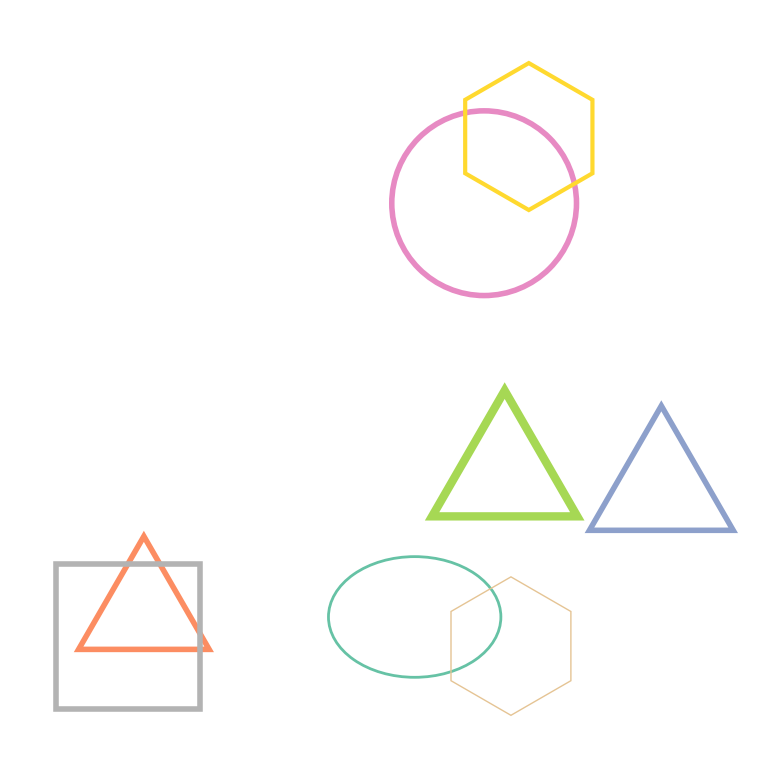[{"shape": "oval", "thickness": 1, "radius": 0.56, "center": [0.539, 0.199]}, {"shape": "triangle", "thickness": 2, "radius": 0.49, "center": [0.187, 0.206]}, {"shape": "triangle", "thickness": 2, "radius": 0.54, "center": [0.859, 0.365]}, {"shape": "circle", "thickness": 2, "radius": 0.6, "center": [0.629, 0.736]}, {"shape": "triangle", "thickness": 3, "radius": 0.54, "center": [0.655, 0.384]}, {"shape": "hexagon", "thickness": 1.5, "radius": 0.48, "center": [0.687, 0.823]}, {"shape": "hexagon", "thickness": 0.5, "radius": 0.45, "center": [0.664, 0.161]}, {"shape": "square", "thickness": 2, "radius": 0.47, "center": [0.166, 0.173]}]